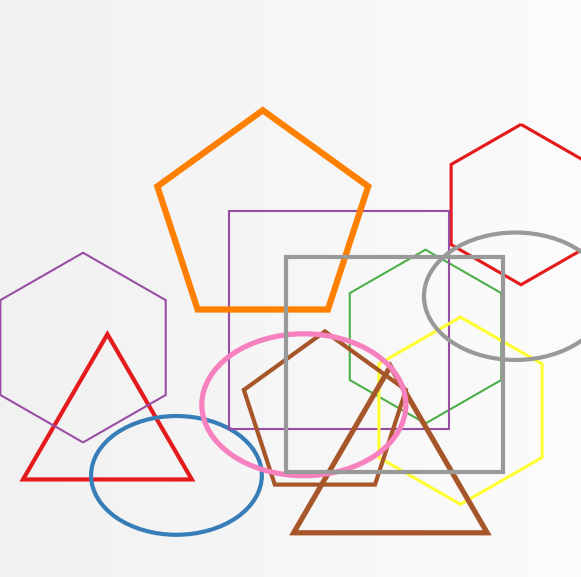[{"shape": "triangle", "thickness": 2, "radius": 0.84, "center": [0.185, 0.253]}, {"shape": "hexagon", "thickness": 1.5, "radius": 0.69, "center": [0.896, 0.645]}, {"shape": "oval", "thickness": 2, "radius": 0.73, "center": [0.304, 0.176]}, {"shape": "hexagon", "thickness": 1, "radius": 0.75, "center": [0.732, 0.416]}, {"shape": "square", "thickness": 1, "radius": 0.94, "center": [0.583, 0.445]}, {"shape": "hexagon", "thickness": 1, "radius": 0.82, "center": [0.143, 0.397]}, {"shape": "pentagon", "thickness": 3, "radius": 0.95, "center": [0.452, 0.617]}, {"shape": "hexagon", "thickness": 1.5, "radius": 0.81, "center": [0.792, 0.288]}, {"shape": "triangle", "thickness": 2.5, "radius": 0.96, "center": [0.672, 0.173]}, {"shape": "pentagon", "thickness": 2, "radius": 0.73, "center": [0.559, 0.279]}, {"shape": "oval", "thickness": 2.5, "radius": 0.88, "center": [0.523, 0.298]}, {"shape": "square", "thickness": 2, "radius": 0.93, "center": [0.679, 0.368]}, {"shape": "oval", "thickness": 2, "radius": 0.79, "center": [0.887, 0.486]}]